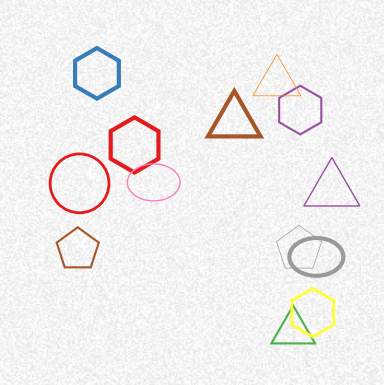[{"shape": "circle", "thickness": 2, "radius": 0.38, "center": [0.207, 0.524]}, {"shape": "hexagon", "thickness": 3, "radius": 0.36, "center": [0.35, 0.623]}, {"shape": "hexagon", "thickness": 3, "radius": 0.33, "center": [0.252, 0.809]}, {"shape": "triangle", "thickness": 1.5, "radius": 0.33, "center": [0.762, 0.141]}, {"shape": "hexagon", "thickness": 1.5, "radius": 0.32, "center": [0.78, 0.714]}, {"shape": "triangle", "thickness": 1, "radius": 0.42, "center": [0.862, 0.507]}, {"shape": "triangle", "thickness": 0.5, "radius": 0.36, "center": [0.719, 0.787]}, {"shape": "hexagon", "thickness": 2, "radius": 0.31, "center": [0.812, 0.188]}, {"shape": "pentagon", "thickness": 1.5, "radius": 0.29, "center": [0.202, 0.352]}, {"shape": "triangle", "thickness": 3, "radius": 0.39, "center": [0.609, 0.685]}, {"shape": "oval", "thickness": 1, "radius": 0.34, "center": [0.399, 0.526]}, {"shape": "oval", "thickness": 3, "radius": 0.35, "center": [0.822, 0.333]}, {"shape": "pentagon", "thickness": 0.5, "radius": 0.31, "center": [0.777, 0.353]}]